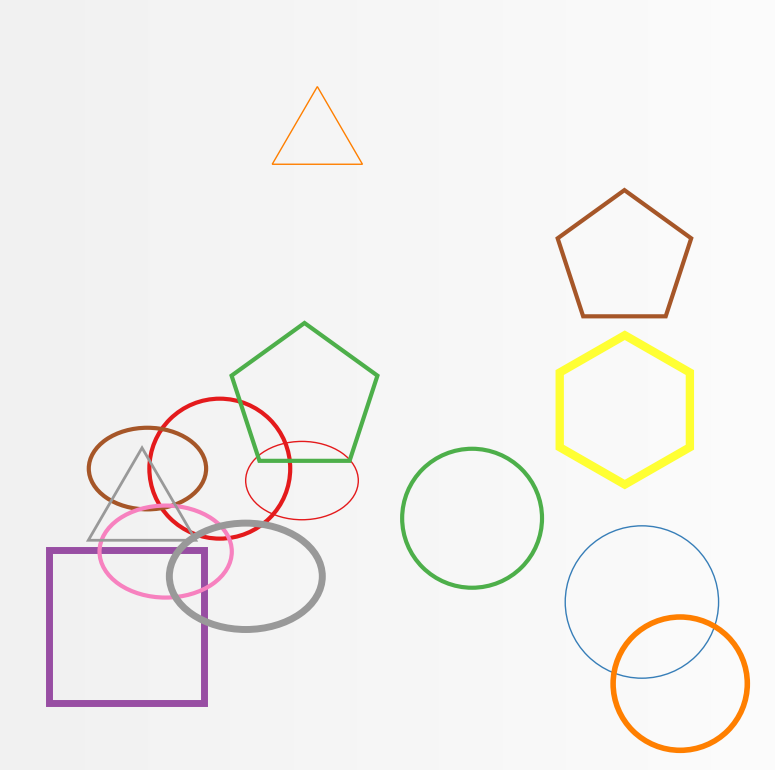[{"shape": "circle", "thickness": 1.5, "radius": 0.45, "center": [0.284, 0.391]}, {"shape": "oval", "thickness": 0.5, "radius": 0.36, "center": [0.39, 0.376]}, {"shape": "circle", "thickness": 0.5, "radius": 0.49, "center": [0.828, 0.218]}, {"shape": "pentagon", "thickness": 1.5, "radius": 0.49, "center": [0.393, 0.482]}, {"shape": "circle", "thickness": 1.5, "radius": 0.45, "center": [0.609, 0.327]}, {"shape": "square", "thickness": 2.5, "radius": 0.5, "center": [0.163, 0.186]}, {"shape": "circle", "thickness": 2, "radius": 0.43, "center": [0.878, 0.112]}, {"shape": "triangle", "thickness": 0.5, "radius": 0.34, "center": [0.409, 0.82]}, {"shape": "hexagon", "thickness": 3, "radius": 0.48, "center": [0.806, 0.468]}, {"shape": "oval", "thickness": 1.5, "radius": 0.38, "center": [0.19, 0.391]}, {"shape": "pentagon", "thickness": 1.5, "radius": 0.45, "center": [0.806, 0.662]}, {"shape": "oval", "thickness": 1.5, "radius": 0.43, "center": [0.214, 0.284]}, {"shape": "triangle", "thickness": 1, "radius": 0.4, "center": [0.183, 0.338]}, {"shape": "oval", "thickness": 2.5, "radius": 0.49, "center": [0.317, 0.252]}]